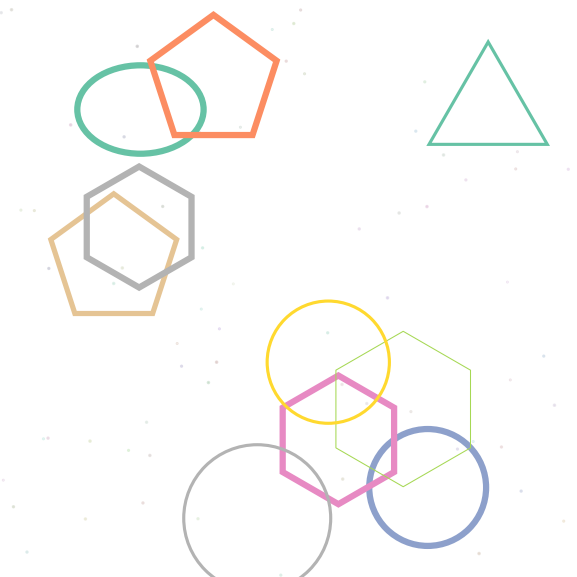[{"shape": "oval", "thickness": 3, "radius": 0.55, "center": [0.243, 0.809]}, {"shape": "triangle", "thickness": 1.5, "radius": 0.59, "center": [0.845, 0.808]}, {"shape": "pentagon", "thickness": 3, "radius": 0.58, "center": [0.37, 0.858]}, {"shape": "circle", "thickness": 3, "radius": 0.51, "center": [0.741, 0.155]}, {"shape": "hexagon", "thickness": 3, "radius": 0.56, "center": [0.586, 0.237]}, {"shape": "hexagon", "thickness": 0.5, "radius": 0.67, "center": [0.698, 0.291]}, {"shape": "circle", "thickness": 1.5, "radius": 0.53, "center": [0.568, 0.372]}, {"shape": "pentagon", "thickness": 2.5, "radius": 0.57, "center": [0.197, 0.549]}, {"shape": "hexagon", "thickness": 3, "radius": 0.52, "center": [0.241, 0.606]}, {"shape": "circle", "thickness": 1.5, "radius": 0.64, "center": [0.445, 0.102]}]